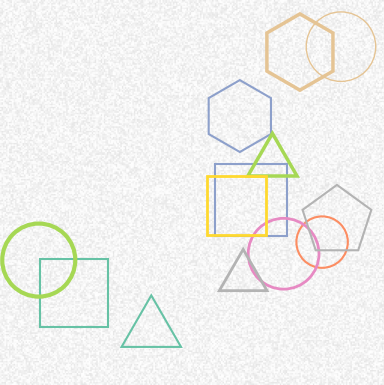[{"shape": "square", "thickness": 1.5, "radius": 0.44, "center": [0.193, 0.239]}, {"shape": "triangle", "thickness": 1.5, "radius": 0.45, "center": [0.393, 0.144]}, {"shape": "circle", "thickness": 1.5, "radius": 0.33, "center": [0.837, 0.371]}, {"shape": "hexagon", "thickness": 1.5, "radius": 0.47, "center": [0.623, 0.699]}, {"shape": "square", "thickness": 1.5, "radius": 0.47, "center": [0.653, 0.481]}, {"shape": "circle", "thickness": 2, "radius": 0.46, "center": [0.737, 0.341]}, {"shape": "triangle", "thickness": 2.5, "radius": 0.37, "center": [0.708, 0.58]}, {"shape": "circle", "thickness": 3, "radius": 0.47, "center": [0.101, 0.324]}, {"shape": "square", "thickness": 2, "radius": 0.39, "center": [0.614, 0.466]}, {"shape": "hexagon", "thickness": 2.5, "radius": 0.5, "center": [0.779, 0.865]}, {"shape": "circle", "thickness": 1, "radius": 0.45, "center": [0.886, 0.879]}, {"shape": "pentagon", "thickness": 1.5, "radius": 0.47, "center": [0.875, 0.426]}, {"shape": "triangle", "thickness": 2, "radius": 0.36, "center": [0.632, 0.281]}]